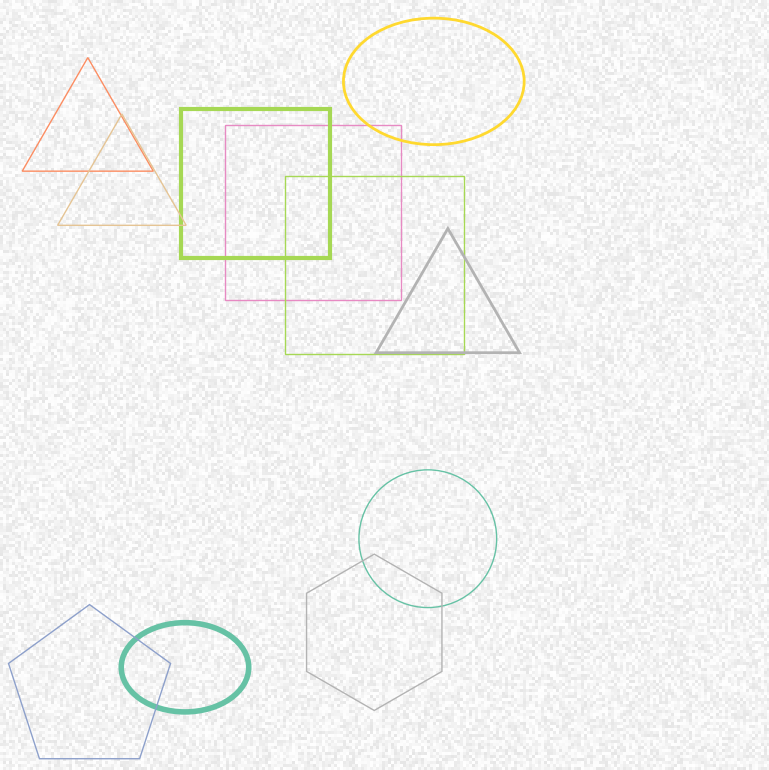[{"shape": "circle", "thickness": 0.5, "radius": 0.45, "center": [0.556, 0.3]}, {"shape": "oval", "thickness": 2, "radius": 0.41, "center": [0.24, 0.133]}, {"shape": "triangle", "thickness": 0.5, "radius": 0.49, "center": [0.114, 0.827]}, {"shape": "pentagon", "thickness": 0.5, "radius": 0.55, "center": [0.116, 0.104]}, {"shape": "square", "thickness": 0.5, "radius": 0.57, "center": [0.406, 0.724]}, {"shape": "square", "thickness": 0.5, "radius": 0.58, "center": [0.486, 0.656]}, {"shape": "square", "thickness": 1.5, "radius": 0.48, "center": [0.332, 0.762]}, {"shape": "oval", "thickness": 1, "radius": 0.59, "center": [0.563, 0.894]}, {"shape": "triangle", "thickness": 0.5, "radius": 0.48, "center": [0.158, 0.756]}, {"shape": "triangle", "thickness": 1, "radius": 0.54, "center": [0.582, 0.596]}, {"shape": "hexagon", "thickness": 0.5, "radius": 0.51, "center": [0.486, 0.179]}]